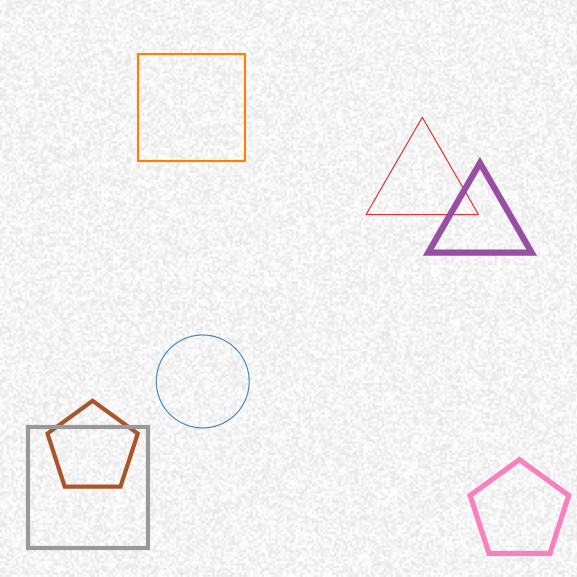[{"shape": "triangle", "thickness": 0.5, "radius": 0.56, "center": [0.731, 0.684]}, {"shape": "circle", "thickness": 0.5, "radius": 0.4, "center": [0.351, 0.339]}, {"shape": "triangle", "thickness": 3, "radius": 0.52, "center": [0.831, 0.613]}, {"shape": "square", "thickness": 1, "radius": 0.46, "center": [0.332, 0.812]}, {"shape": "pentagon", "thickness": 2, "radius": 0.41, "center": [0.16, 0.223]}, {"shape": "pentagon", "thickness": 2.5, "radius": 0.45, "center": [0.899, 0.113]}, {"shape": "square", "thickness": 2, "radius": 0.52, "center": [0.152, 0.155]}]